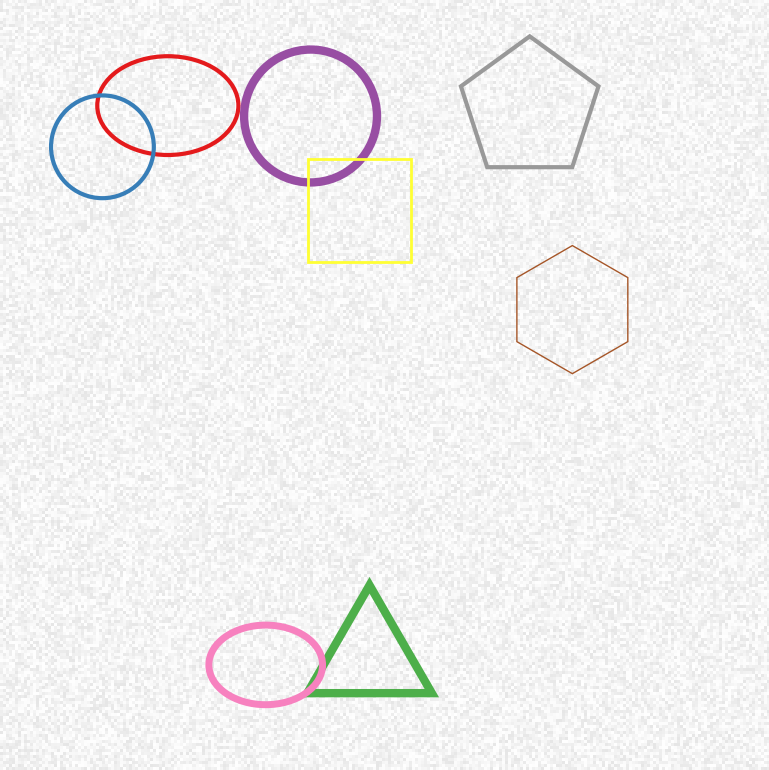[{"shape": "oval", "thickness": 1.5, "radius": 0.46, "center": [0.218, 0.863]}, {"shape": "circle", "thickness": 1.5, "radius": 0.33, "center": [0.133, 0.809]}, {"shape": "triangle", "thickness": 3, "radius": 0.47, "center": [0.48, 0.147]}, {"shape": "circle", "thickness": 3, "radius": 0.43, "center": [0.403, 0.849]}, {"shape": "square", "thickness": 1, "radius": 0.33, "center": [0.467, 0.727]}, {"shape": "hexagon", "thickness": 0.5, "radius": 0.42, "center": [0.743, 0.598]}, {"shape": "oval", "thickness": 2.5, "radius": 0.37, "center": [0.345, 0.136]}, {"shape": "pentagon", "thickness": 1.5, "radius": 0.47, "center": [0.688, 0.859]}]